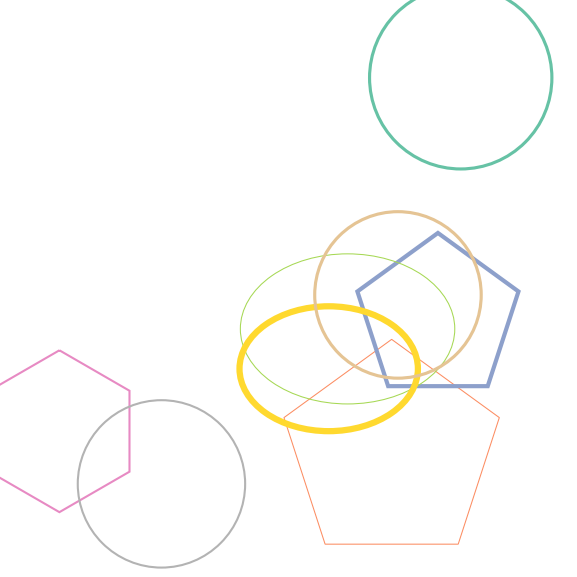[{"shape": "circle", "thickness": 1.5, "radius": 0.79, "center": [0.798, 0.864]}, {"shape": "pentagon", "thickness": 0.5, "radius": 0.98, "center": [0.678, 0.215]}, {"shape": "pentagon", "thickness": 2, "radius": 0.73, "center": [0.758, 0.449]}, {"shape": "hexagon", "thickness": 1, "radius": 0.7, "center": [0.103, 0.252]}, {"shape": "oval", "thickness": 0.5, "radius": 0.93, "center": [0.602, 0.43]}, {"shape": "oval", "thickness": 3, "radius": 0.77, "center": [0.569, 0.361]}, {"shape": "circle", "thickness": 1.5, "radius": 0.72, "center": [0.689, 0.488]}, {"shape": "circle", "thickness": 1, "radius": 0.72, "center": [0.28, 0.161]}]